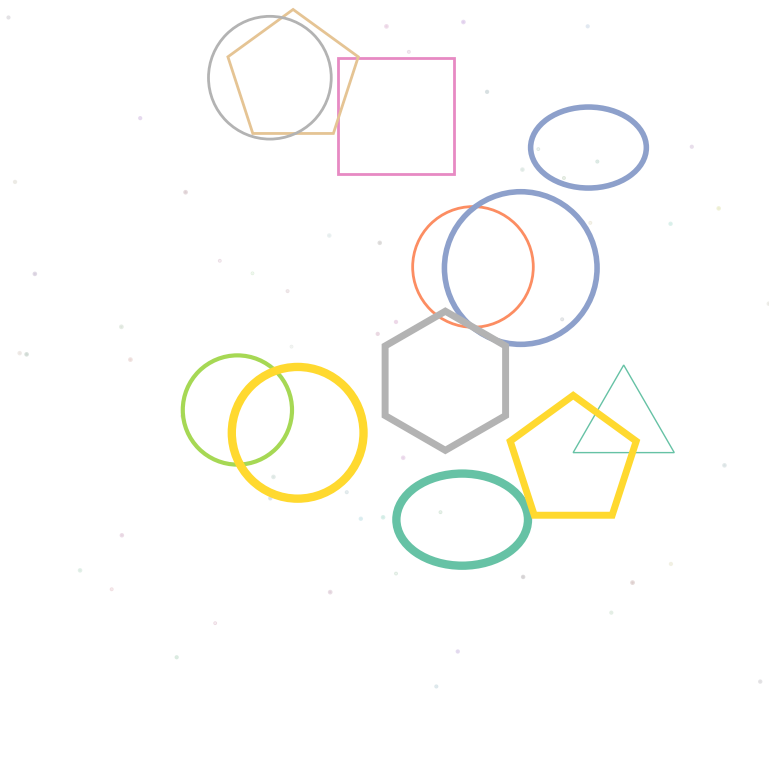[{"shape": "triangle", "thickness": 0.5, "radius": 0.38, "center": [0.81, 0.45]}, {"shape": "oval", "thickness": 3, "radius": 0.43, "center": [0.6, 0.325]}, {"shape": "circle", "thickness": 1, "radius": 0.39, "center": [0.614, 0.653]}, {"shape": "oval", "thickness": 2, "radius": 0.38, "center": [0.764, 0.808]}, {"shape": "circle", "thickness": 2, "radius": 0.5, "center": [0.676, 0.652]}, {"shape": "square", "thickness": 1, "radius": 0.38, "center": [0.514, 0.849]}, {"shape": "circle", "thickness": 1.5, "radius": 0.35, "center": [0.308, 0.468]}, {"shape": "pentagon", "thickness": 2.5, "radius": 0.43, "center": [0.744, 0.4]}, {"shape": "circle", "thickness": 3, "radius": 0.43, "center": [0.387, 0.438]}, {"shape": "pentagon", "thickness": 1, "radius": 0.45, "center": [0.381, 0.899]}, {"shape": "circle", "thickness": 1, "radius": 0.4, "center": [0.35, 0.899]}, {"shape": "hexagon", "thickness": 2.5, "radius": 0.45, "center": [0.578, 0.505]}]